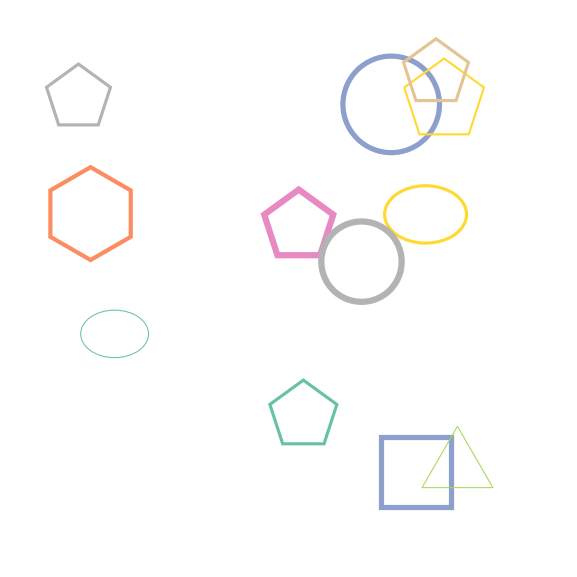[{"shape": "oval", "thickness": 0.5, "radius": 0.29, "center": [0.198, 0.421]}, {"shape": "pentagon", "thickness": 1.5, "radius": 0.3, "center": [0.525, 0.28]}, {"shape": "hexagon", "thickness": 2, "radius": 0.4, "center": [0.157, 0.629]}, {"shape": "circle", "thickness": 2.5, "radius": 0.42, "center": [0.677, 0.818]}, {"shape": "square", "thickness": 2.5, "radius": 0.3, "center": [0.72, 0.182]}, {"shape": "pentagon", "thickness": 3, "radius": 0.31, "center": [0.517, 0.608]}, {"shape": "triangle", "thickness": 0.5, "radius": 0.35, "center": [0.792, 0.19]}, {"shape": "pentagon", "thickness": 1, "radius": 0.36, "center": [0.769, 0.825]}, {"shape": "oval", "thickness": 1.5, "radius": 0.35, "center": [0.737, 0.628]}, {"shape": "pentagon", "thickness": 1.5, "radius": 0.3, "center": [0.755, 0.873]}, {"shape": "pentagon", "thickness": 1.5, "radius": 0.29, "center": [0.136, 0.83]}, {"shape": "circle", "thickness": 3, "radius": 0.35, "center": [0.626, 0.546]}]